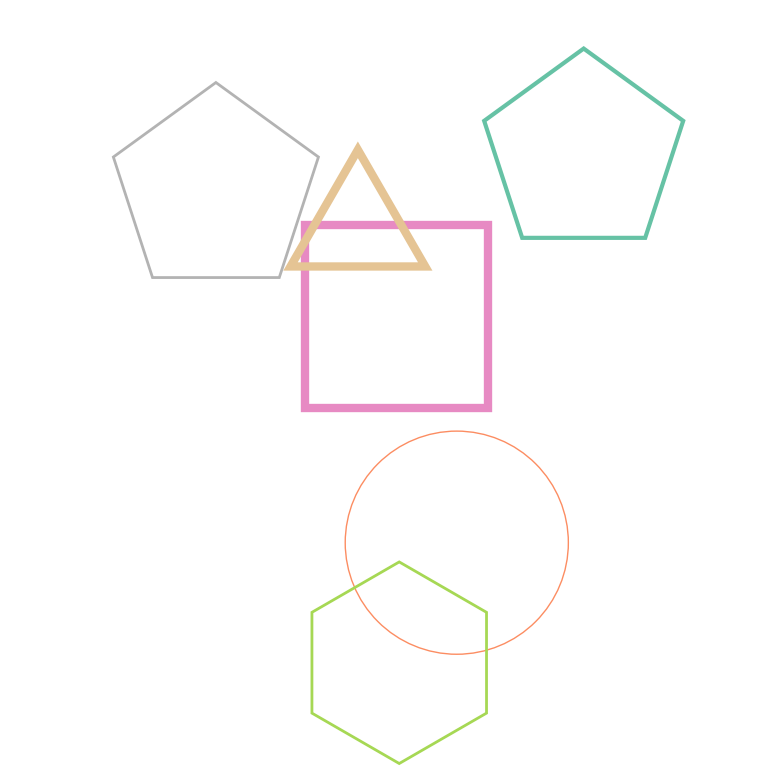[{"shape": "pentagon", "thickness": 1.5, "radius": 0.68, "center": [0.758, 0.801]}, {"shape": "circle", "thickness": 0.5, "radius": 0.72, "center": [0.593, 0.295]}, {"shape": "square", "thickness": 3, "radius": 0.59, "center": [0.515, 0.589]}, {"shape": "hexagon", "thickness": 1, "radius": 0.65, "center": [0.518, 0.139]}, {"shape": "triangle", "thickness": 3, "radius": 0.51, "center": [0.465, 0.704]}, {"shape": "pentagon", "thickness": 1, "radius": 0.7, "center": [0.28, 0.753]}]